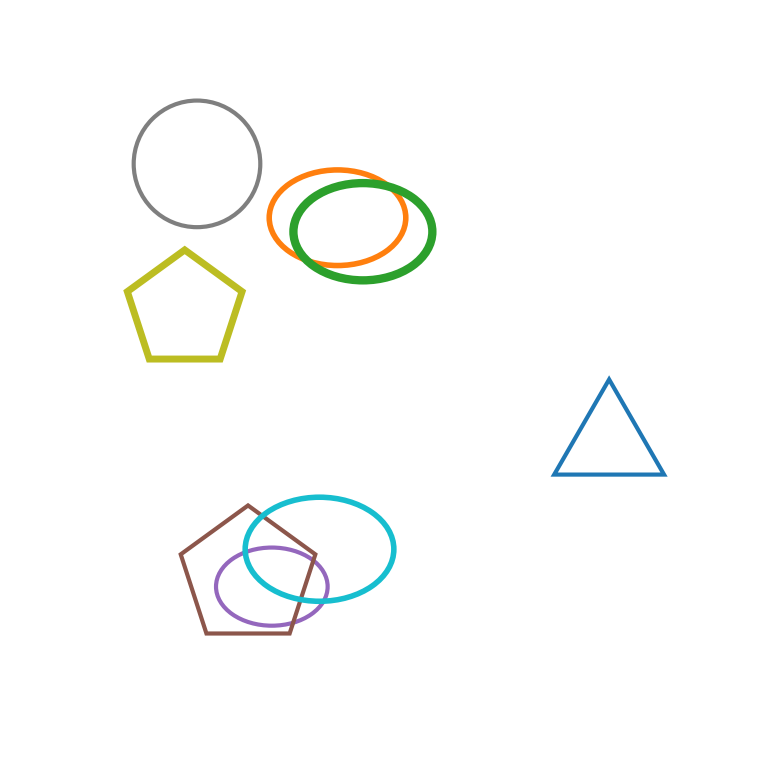[{"shape": "triangle", "thickness": 1.5, "radius": 0.41, "center": [0.791, 0.425]}, {"shape": "oval", "thickness": 2, "radius": 0.44, "center": [0.438, 0.717]}, {"shape": "oval", "thickness": 3, "radius": 0.45, "center": [0.471, 0.699]}, {"shape": "oval", "thickness": 1.5, "radius": 0.36, "center": [0.353, 0.238]}, {"shape": "pentagon", "thickness": 1.5, "radius": 0.46, "center": [0.322, 0.252]}, {"shape": "circle", "thickness": 1.5, "radius": 0.41, "center": [0.256, 0.787]}, {"shape": "pentagon", "thickness": 2.5, "radius": 0.39, "center": [0.24, 0.597]}, {"shape": "oval", "thickness": 2, "radius": 0.48, "center": [0.415, 0.287]}]